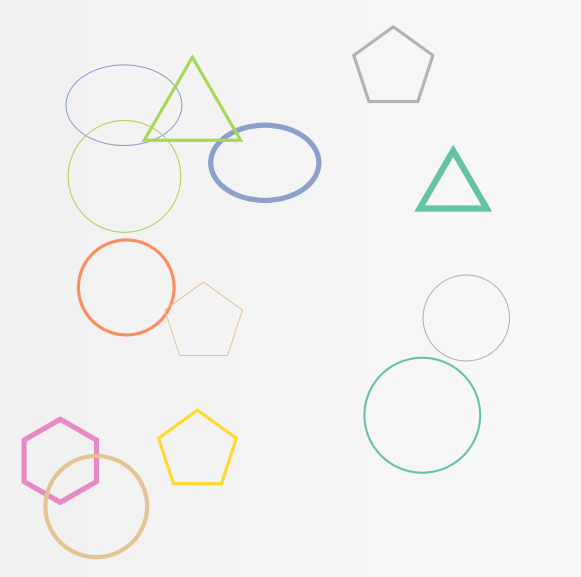[{"shape": "circle", "thickness": 1, "radius": 0.5, "center": [0.727, 0.28]}, {"shape": "triangle", "thickness": 3, "radius": 0.33, "center": [0.78, 0.671]}, {"shape": "circle", "thickness": 1.5, "radius": 0.41, "center": [0.217, 0.501]}, {"shape": "oval", "thickness": 2.5, "radius": 0.47, "center": [0.456, 0.717]}, {"shape": "oval", "thickness": 0.5, "radius": 0.5, "center": [0.213, 0.817]}, {"shape": "hexagon", "thickness": 2.5, "radius": 0.36, "center": [0.104, 0.201]}, {"shape": "triangle", "thickness": 1.5, "radius": 0.48, "center": [0.331, 0.804]}, {"shape": "circle", "thickness": 0.5, "radius": 0.48, "center": [0.214, 0.694]}, {"shape": "pentagon", "thickness": 1.5, "radius": 0.35, "center": [0.34, 0.218]}, {"shape": "circle", "thickness": 2, "radius": 0.44, "center": [0.166, 0.122]}, {"shape": "pentagon", "thickness": 0.5, "radius": 0.35, "center": [0.35, 0.44]}, {"shape": "circle", "thickness": 0.5, "radius": 0.37, "center": [0.802, 0.448]}, {"shape": "pentagon", "thickness": 1.5, "radius": 0.36, "center": [0.677, 0.881]}]